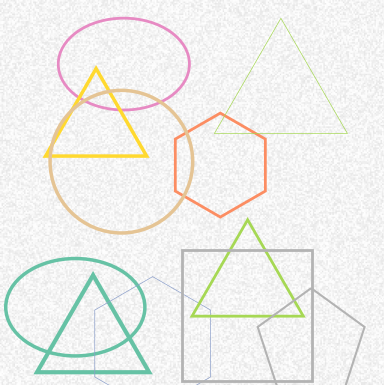[{"shape": "triangle", "thickness": 3, "radius": 0.84, "center": [0.242, 0.117]}, {"shape": "oval", "thickness": 2.5, "radius": 0.9, "center": [0.196, 0.202]}, {"shape": "hexagon", "thickness": 2, "radius": 0.68, "center": [0.572, 0.571]}, {"shape": "hexagon", "thickness": 0.5, "radius": 0.87, "center": [0.397, 0.108]}, {"shape": "oval", "thickness": 2, "radius": 0.85, "center": [0.322, 0.834]}, {"shape": "triangle", "thickness": 2, "radius": 0.83, "center": [0.643, 0.262]}, {"shape": "triangle", "thickness": 0.5, "radius": 1.0, "center": [0.73, 0.753]}, {"shape": "triangle", "thickness": 2.5, "radius": 0.76, "center": [0.25, 0.67]}, {"shape": "circle", "thickness": 2.5, "radius": 0.93, "center": [0.315, 0.58]}, {"shape": "square", "thickness": 2, "radius": 0.84, "center": [0.642, 0.18]}, {"shape": "pentagon", "thickness": 1.5, "radius": 0.73, "center": [0.808, 0.106]}]